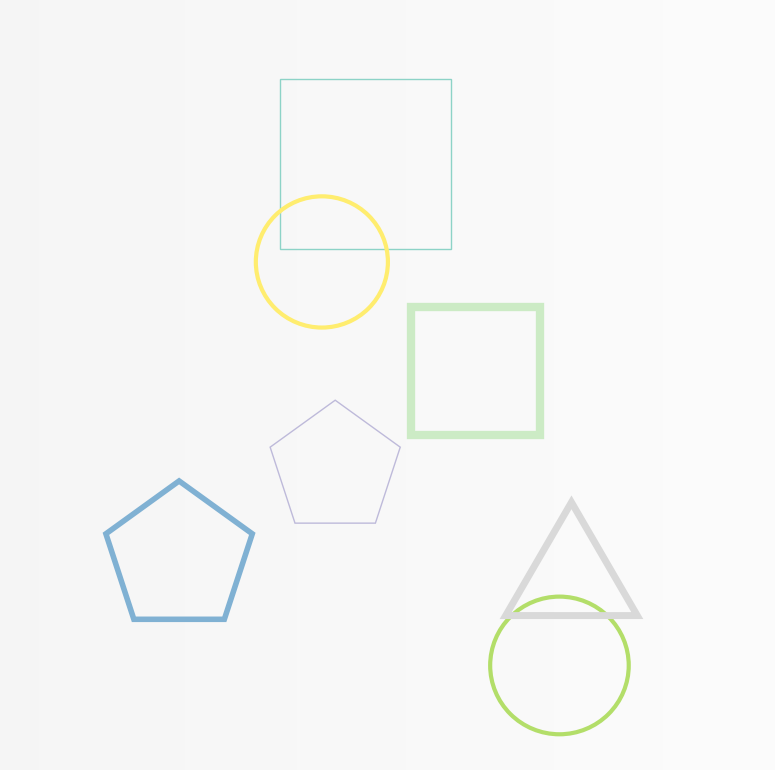[{"shape": "square", "thickness": 0.5, "radius": 0.55, "center": [0.472, 0.786]}, {"shape": "pentagon", "thickness": 0.5, "radius": 0.44, "center": [0.433, 0.392]}, {"shape": "pentagon", "thickness": 2, "radius": 0.5, "center": [0.231, 0.276]}, {"shape": "circle", "thickness": 1.5, "radius": 0.45, "center": [0.722, 0.136]}, {"shape": "triangle", "thickness": 2.5, "radius": 0.49, "center": [0.737, 0.25]}, {"shape": "square", "thickness": 3, "radius": 0.42, "center": [0.614, 0.518]}, {"shape": "circle", "thickness": 1.5, "radius": 0.43, "center": [0.415, 0.66]}]